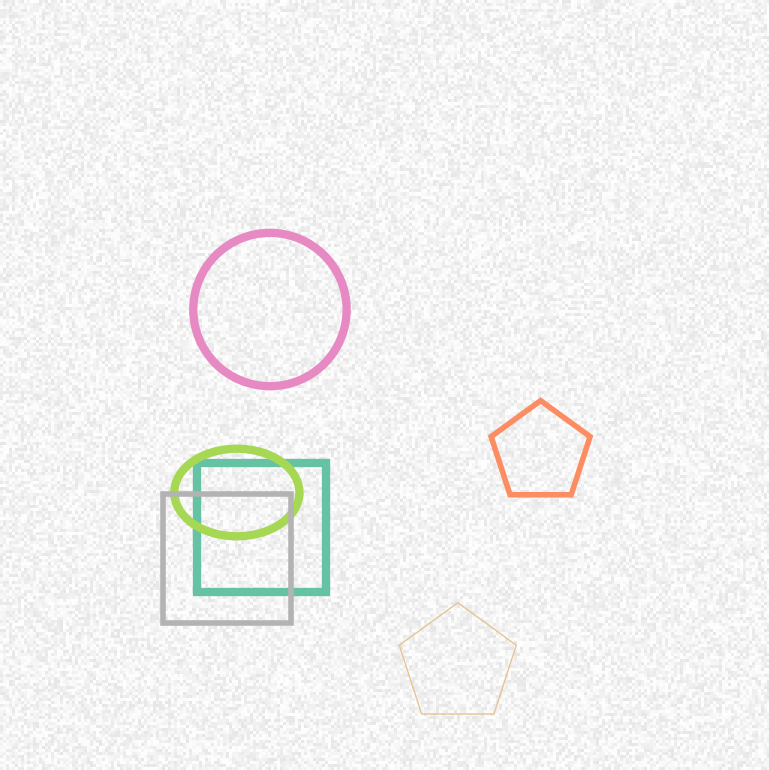[{"shape": "square", "thickness": 3, "radius": 0.42, "center": [0.339, 0.315]}, {"shape": "pentagon", "thickness": 2, "radius": 0.34, "center": [0.702, 0.412]}, {"shape": "circle", "thickness": 3, "radius": 0.5, "center": [0.351, 0.598]}, {"shape": "oval", "thickness": 3, "radius": 0.41, "center": [0.308, 0.36]}, {"shape": "pentagon", "thickness": 0.5, "radius": 0.4, "center": [0.595, 0.137]}, {"shape": "square", "thickness": 2, "radius": 0.42, "center": [0.295, 0.274]}]